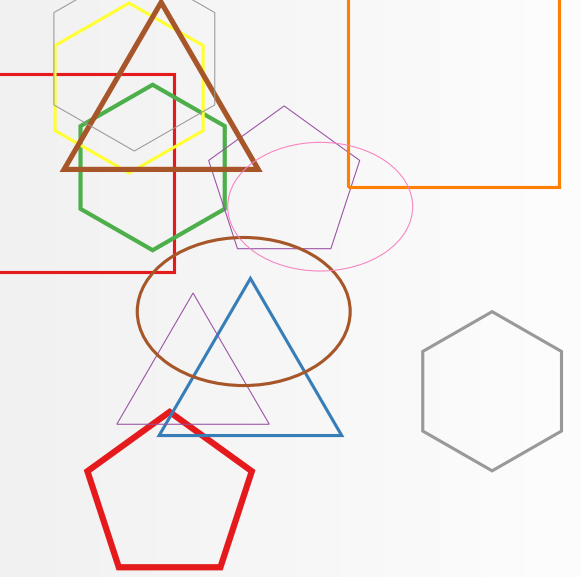[{"shape": "square", "thickness": 1.5, "radius": 0.86, "center": [0.128, 0.7]}, {"shape": "pentagon", "thickness": 3, "radius": 0.74, "center": [0.292, 0.137]}, {"shape": "triangle", "thickness": 1.5, "radius": 0.91, "center": [0.431, 0.336]}, {"shape": "hexagon", "thickness": 2, "radius": 0.72, "center": [0.263, 0.709]}, {"shape": "triangle", "thickness": 0.5, "radius": 0.76, "center": [0.332, 0.34]}, {"shape": "pentagon", "thickness": 0.5, "radius": 0.68, "center": [0.489, 0.679]}, {"shape": "square", "thickness": 1.5, "radius": 0.91, "center": [0.78, 0.857]}, {"shape": "hexagon", "thickness": 1.5, "radius": 0.74, "center": [0.222, 0.847]}, {"shape": "oval", "thickness": 1.5, "radius": 0.92, "center": [0.419, 0.46]}, {"shape": "triangle", "thickness": 2.5, "radius": 0.96, "center": [0.277, 0.802]}, {"shape": "oval", "thickness": 0.5, "radius": 0.8, "center": [0.551, 0.641]}, {"shape": "hexagon", "thickness": 0.5, "radius": 0.8, "center": [0.231, 0.897]}, {"shape": "hexagon", "thickness": 1.5, "radius": 0.69, "center": [0.847, 0.322]}]